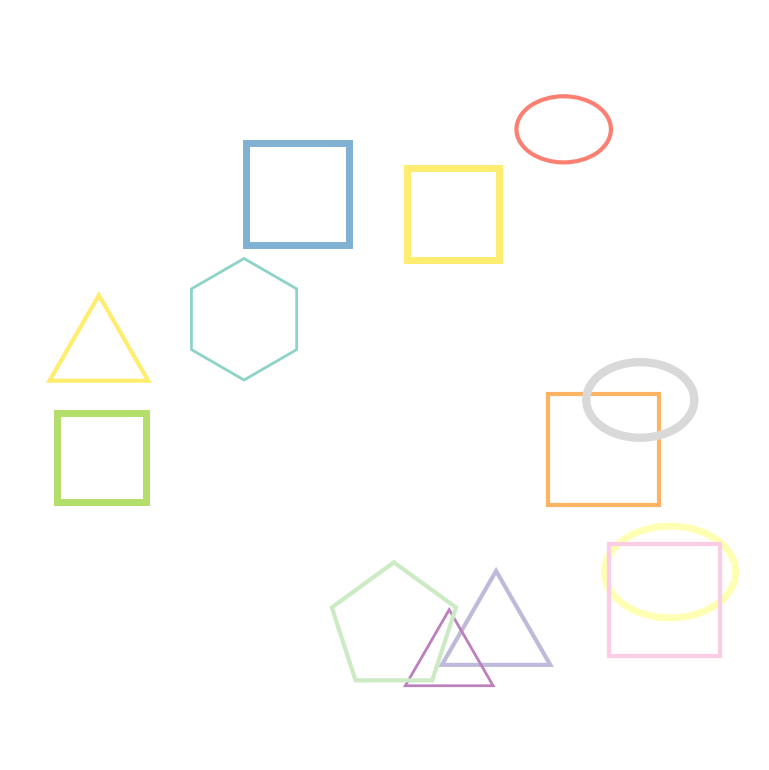[{"shape": "hexagon", "thickness": 1, "radius": 0.39, "center": [0.317, 0.585]}, {"shape": "oval", "thickness": 2.5, "radius": 0.43, "center": [0.87, 0.257]}, {"shape": "triangle", "thickness": 1.5, "radius": 0.41, "center": [0.644, 0.177]}, {"shape": "oval", "thickness": 1.5, "radius": 0.31, "center": [0.732, 0.832]}, {"shape": "square", "thickness": 2.5, "radius": 0.33, "center": [0.387, 0.748]}, {"shape": "square", "thickness": 1.5, "radius": 0.36, "center": [0.784, 0.417]}, {"shape": "square", "thickness": 2.5, "radius": 0.29, "center": [0.131, 0.406]}, {"shape": "square", "thickness": 1.5, "radius": 0.36, "center": [0.863, 0.221]}, {"shape": "oval", "thickness": 3, "radius": 0.35, "center": [0.832, 0.481]}, {"shape": "triangle", "thickness": 1, "radius": 0.33, "center": [0.583, 0.142]}, {"shape": "pentagon", "thickness": 1.5, "radius": 0.42, "center": [0.512, 0.185]}, {"shape": "triangle", "thickness": 1.5, "radius": 0.37, "center": [0.128, 0.543]}, {"shape": "square", "thickness": 2.5, "radius": 0.3, "center": [0.588, 0.722]}]